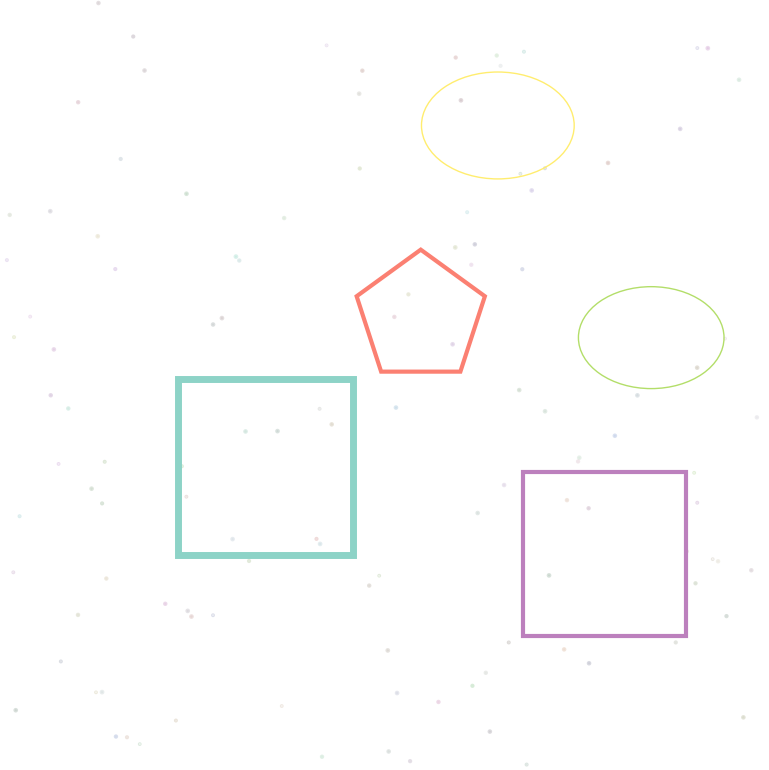[{"shape": "square", "thickness": 2.5, "radius": 0.57, "center": [0.345, 0.394]}, {"shape": "pentagon", "thickness": 1.5, "radius": 0.44, "center": [0.546, 0.588]}, {"shape": "oval", "thickness": 0.5, "radius": 0.47, "center": [0.846, 0.562]}, {"shape": "square", "thickness": 1.5, "radius": 0.53, "center": [0.785, 0.281]}, {"shape": "oval", "thickness": 0.5, "radius": 0.5, "center": [0.647, 0.837]}]